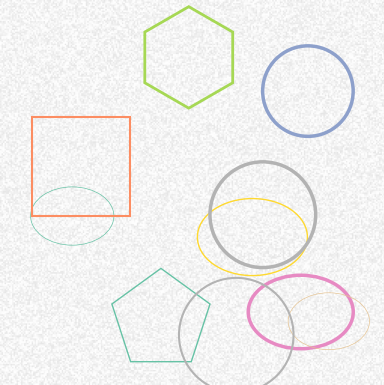[{"shape": "oval", "thickness": 0.5, "radius": 0.54, "center": [0.188, 0.439]}, {"shape": "pentagon", "thickness": 1, "radius": 0.67, "center": [0.418, 0.169]}, {"shape": "square", "thickness": 1.5, "radius": 0.64, "center": [0.211, 0.567]}, {"shape": "circle", "thickness": 2.5, "radius": 0.59, "center": [0.8, 0.763]}, {"shape": "oval", "thickness": 2.5, "radius": 0.68, "center": [0.781, 0.19]}, {"shape": "hexagon", "thickness": 2, "radius": 0.66, "center": [0.49, 0.851]}, {"shape": "oval", "thickness": 1, "radius": 0.71, "center": [0.656, 0.384]}, {"shape": "oval", "thickness": 0.5, "radius": 0.53, "center": [0.854, 0.166]}, {"shape": "circle", "thickness": 2.5, "radius": 0.69, "center": [0.683, 0.442]}, {"shape": "circle", "thickness": 1.5, "radius": 0.74, "center": [0.614, 0.129]}]